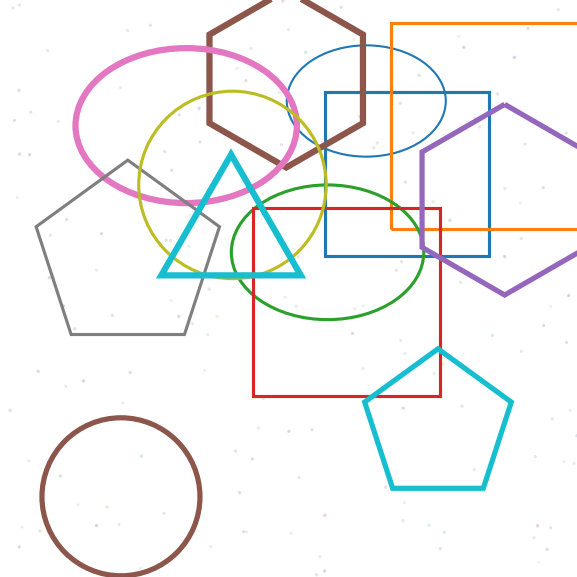[{"shape": "oval", "thickness": 1, "radius": 0.69, "center": [0.634, 0.824]}, {"shape": "square", "thickness": 1.5, "radius": 0.71, "center": [0.705, 0.698]}, {"shape": "square", "thickness": 1.5, "radius": 0.89, "center": [0.856, 0.78]}, {"shape": "oval", "thickness": 1.5, "radius": 0.83, "center": [0.567, 0.562]}, {"shape": "square", "thickness": 1.5, "radius": 0.81, "center": [0.6, 0.476]}, {"shape": "hexagon", "thickness": 2.5, "radius": 0.83, "center": [0.874, 0.653]}, {"shape": "hexagon", "thickness": 3, "radius": 0.77, "center": [0.496, 0.863]}, {"shape": "circle", "thickness": 2.5, "radius": 0.68, "center": [0.209, 0.139]}, {"shape": "oval", "thickness": 3, "radius": 0.96, "center": [0.322, 0.782]}, {"shape": "pentagon", "thickness": 1.5, "radius": 0.83, "center": [0.221, 0.555]}, {"shape": "circle", "thickness": 1.5, "radius": 0.81, "center": [0.403, 0.679]}, {"shape": "pentagon", "thickness": 2.5, "radius": 0.67, "center": [0.758, 0.262]}, {"shape": "triangle", "thickness": 3, "radius": 0.7, "center": [0.4, 0.592]}]